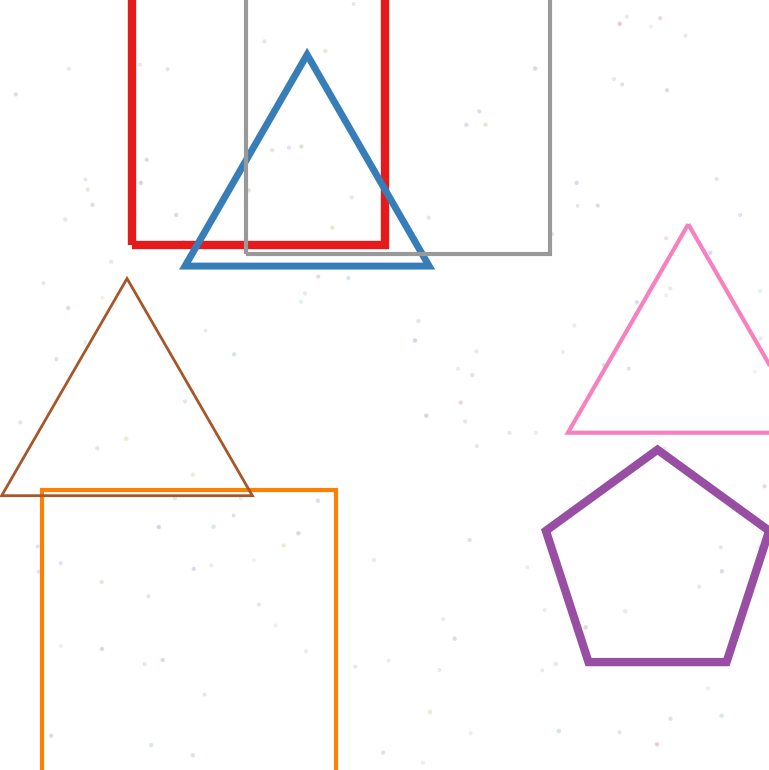[{"shape": "square", "thickness": 3, "radius": 0.82, "center": [0.336, 0.846]}, {"shape": "triangle", "thickness": 2.5, "radius": 0.92, "center": [0.399, 0.746]}, {"shape": "pentagon", "thickness": 3, "radius": 0.76, "center": [0.854, 0.264]}, {"shape": "square", "thickness": 1.5, "radius": 0.95, "center": [0.246, 0.173]}, {"shape": "triangle", "thickness": 1, "radius": 0.94, "center": [0.165, 0.45]}, {"shape": "triangle", "thickness": 1.5, "radius": 0.9, "center": [0.894, 0.528]}, {"shape": "square", "thickness": 1.5, "radius": 0.98, "center": [0.517, 0.867]}]